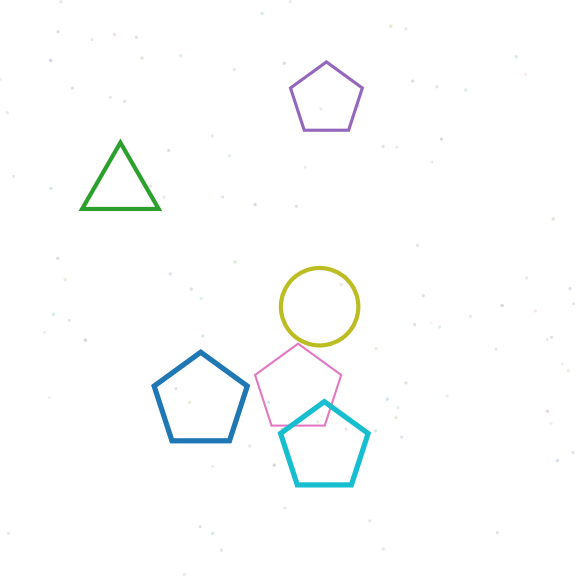[{"shape": "pentagon", "thickness": 2.5, "radius": 0.42, "center": [0.348, 0.304]}, {"shape": "triangle", "thickness": 2, "radius": 0.38, "center": [0.208, 0.676]}, {"shape": "pentagon", "thickness": 1.5, "radius": 0.33, "center": [0.565, 0.827]}, {"shape": "pentagon", "thickness": 1, "radius": 0.39, "center": [0.516, 0.326]}, {"shape": "circle", "thickness": 2, "radius": 0.34, "center": [0.553, 0.468]}, {"shape": "pentagon", "thickness": 2.5, "radius": 0.4, "center": [0.562, 0.224]}]